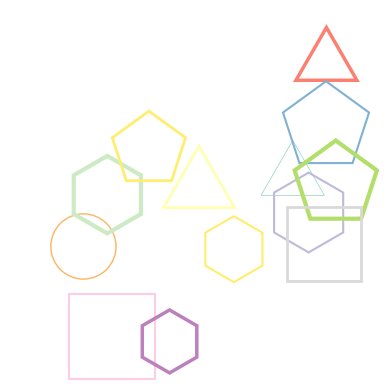[{"shape": "triangle", "thickness": 0.5, "radius": 0.48, "center": [0.76, 0.54]}, {"shape": "triangle", "thickness": 2, "radius": 0.53, "center": [0.517, 0.514]}, {"shape": "hexagon", "thickness": 1.5, "radius": 0.52, "center": [0.802, 0.448]}, {"shape": "triangle", "thickness": 2.5, "radius": 0.46, "center": [0.848, 0.837]}, {"shape": "pentagon", "thickness": 1.5, "radius": 0.59, "center": [0.847, 0.671]}, {"shape": "circle", "thickness": 1, "radius": 0.42, "center": [0.217, 0.36]}, {"shape": "pentagon", "thickness": 3, "radius": 0.56, "center": [0.872, 0.523]}, {"shape": "square", "thickness": 1.5, "radius": 0.55, "center": [0.291, 0.126]}, {"shape": "square", "thickness": 2, "radius": 0.48, "center": [0.841, 0.366]}, {"shape": "hexagon", "thickness": 2.5, "radius": 0.41, "center": [0.44, 0.113]}, {"shape": "hexagon", "thickness": 3, "radius": 0.5, "center": [0.279, 0.494]}, {"shape": "hexagon", "thickness": 1.5, "radius": 0.43, "center": [0.607, 0.353]}, {"shape": "pentagon", "thickness": 2, "radius": 0.5, "center": [0.387, 0.611]}]